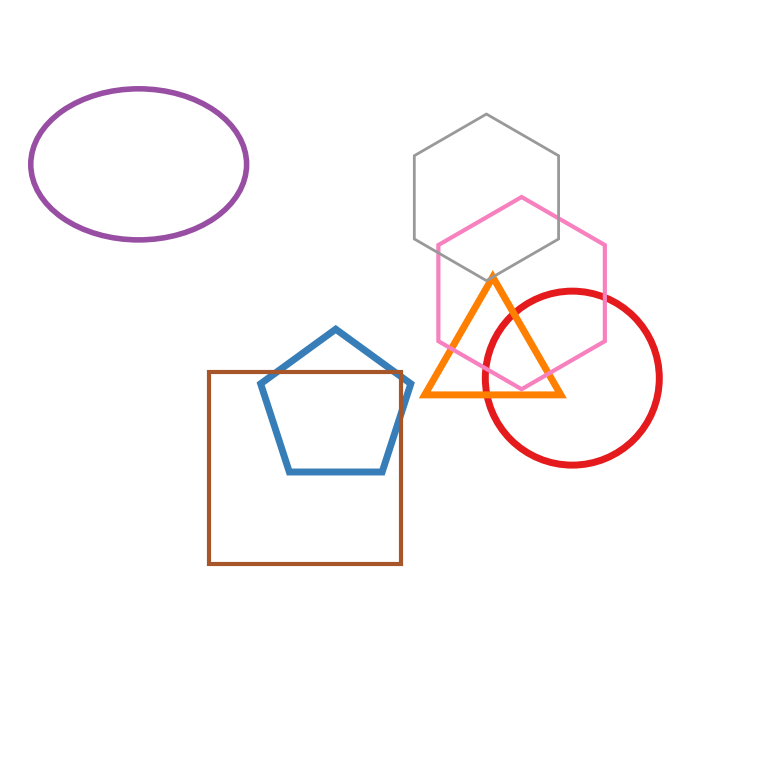[{"shape": "circle", "thickness": 2.5, "radius": 0.56, "center": [0.743, 0.509]}, {"shape": "pentagon", "thickness": 2.5, "radius": 0.51, "center": [0.436, 0.47]}, {"shape": "oval", "thickness": 2, "radius": 0.7, "center": [0.18, 0.787]}, {"shape": "triangle", "thickness": 2.5, "radius": 0.51, "center": [0.64, 0.538]}, {"shape": "square", "thickness": 1.5, "radius": 0.62, "center": [0.396, 0.392]}, {"shape": "hexagon", "thickness": 1.5, "radius": 0.62, "center": [0.677, 0.619]}, {"shape": "hexagon", "thickness": 1, "radius": 0.54, "center": [0.632, 0.744]}]